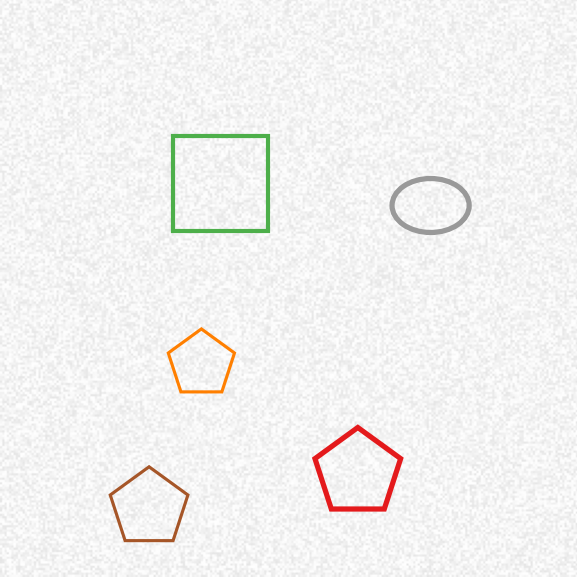[{"shape": "pentagon", "thickness": 2.5, "radius": 0.39, "center": [0.62, 0.181]}, {"shape": "square", "thickness": 2, "radius": 0.41, "center": [0.382, 0.681]}, {"shape": "pentagon", "thickness": 1.5, "radius": 0.3, "center": [0.349, 0.369]}, {"shape": "pentagon", "thickness": 1.5, "radius": 0.35, "center": [0.258, 0.12]}, {"shape": "oval", "thickness": 2.5, "radius": 0.33, "center": [0.746, 0.643]}]